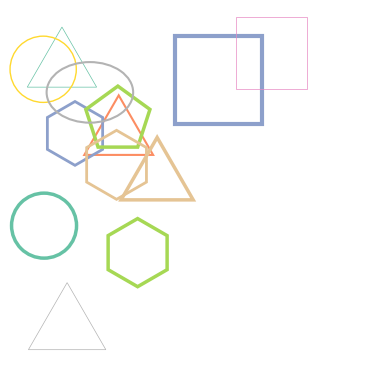[{"shape": "circle", "thickness": 2.5, "radius": 0.42, "center": [0.114, 0.414]}, {"shape": "triangle", "thickness": 0.5, "radius": 0.52, "center": [0.161, 0.826]}, {"shape": "triangle", "thickness": 1.5, "radius": 0.52, "center": [0.308, 0.649]}, {"shape": "hexagon", "thickness": 2, "radius": 0.41, "center": [0.195, 0.653]}, {"shape": "square", "thickness": 3, "radius": 0.57, "center": [0.567, 0.793]}, {"shape": "square", "thickness": 0.5, "radius": 0.47, "center": [0.705, 0.862]}, {"shape": "hexagon", "thickness": 2.5, "radius": 0.44, "center": [0.357, 0.344]}, {"shape": "pentagon", "thickness": 2.5, "radius": 0.44, "center": [0.306, 0.689]}, {"shape": "circle", "thickness": 1, "radius": 0.43, "center": [0.112, 0.82]}, {"shape": "triangle", "thickness": 2.5, "radius": 0.54, "center": [0.408, 0.535]}, {"shape": "hexagon", "thickness": 2, "radius": 0.45, "center": [0.303, 0.572]}, {"shape": "oval", "thickness": 1.5, "radius": 0.56, "center": [0.233, 0.76]}, {"shape": "triangle", "thickness": 0.5, "radius": 0.58, "center": [0.174, 0.15]}]